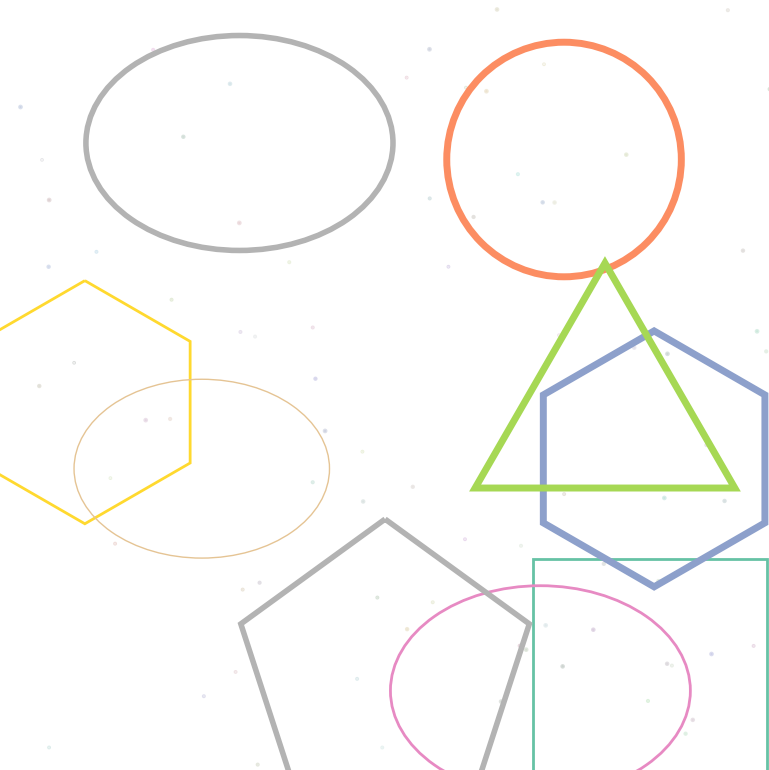[{"shape": "square", "thickness": 1, "radius": 0.76, "center": [0.845, 0.122]}, {"shape": "circle", "thickness": 2.5, "radius": 0.76, "center": [0.733, 0.793]}, {"shape": "hexagon", "thickness": 2.5, "radius": 0.83, "center": [0.85, 0.404]}, {"shape": "oval", "thickness": 1, "radius": 0.97, "center": [0.702, 0.103]}, {"shape": "triangle", "thickness": 2.5, "radius": 0.97, "center": [0.786, 0.464]}, {"shape": "hexagon", "thickness": 1, "radius": 0.79, "center": [0.11, 0.478]}, {"shape": "oval", "thickness": 0.5, "radius": 0.83, "center": [0.262, 0.391]}, {"shape": "oval", "thickness": 2, "radius": 1.0, "center": [0.311, 0.814]}, {"shape": "pentagon", "thickness": 2, "radius": 0.98, "center": [0.5, 0.129]}]